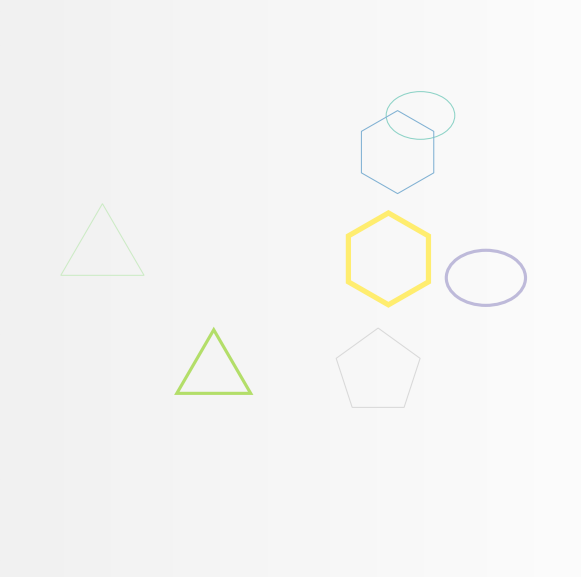[{"shape": "oval", "thickness": 0.5, "radius": 0.3, "center": [0.723, 0.799]}, {"shape": "oval", "thickness": 1.5, "radius": 0.34, "center": [0.836, 0.518]}, {"shape": "hexagon", "thickness": 0.5, "radius": 0.36, "center": [0.684, 0.736]}, {"shape": "triangle", "thickness": 1.5, "radius": 0.37, "center": [0.368, 0.355]}, {"shape": "pentagon", "thickness": 0.5, "radius": 0.38, "center": [0.651, 0.355]}, {"shape": "triangle", "thickness": 0.5, "radius": 0.41, "center": [0.176, 0.564]}, {"shape": "hexagon", "thickness": 2.5, "radius": 0.4, "center": [0.668, 0.551]}]